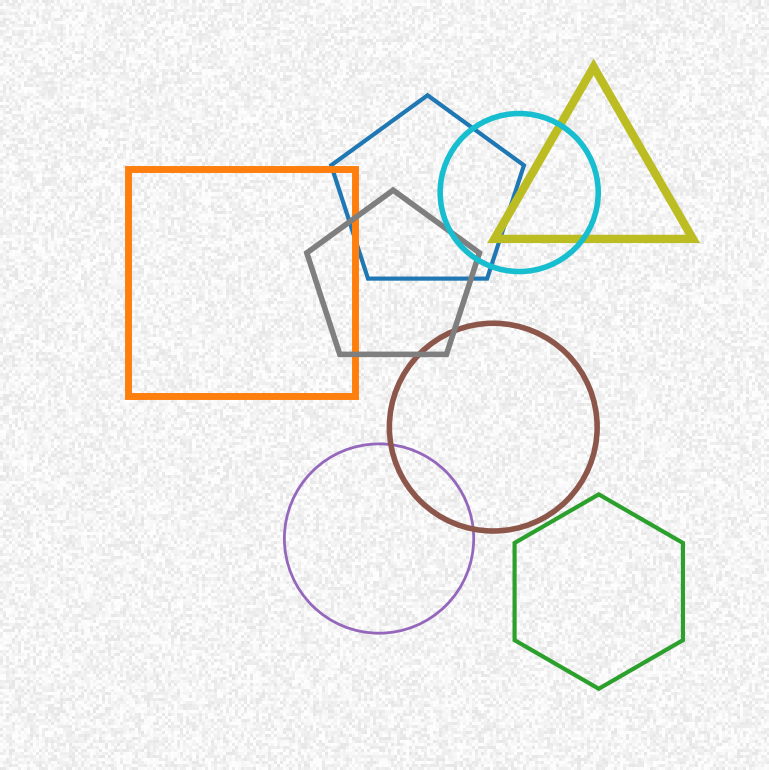[{"shape": "pentagon", "thickness": 1.5, "radius": 0.66, "center": [0.555, 0.745]}, {"shape": "square", "thickness": 2.5, "radius": 0.74, "center": [0.313, 0.634]}, {"shape": "hexagon", "thickness": 1.5, "radius": 0.63, "center": [0.778, 0.232]}, {"shape": "circle", "thickness": 1, "radius": 0.61, "center": [0.492, 0.301]}, {"shape": "circle", "thickness": 2, "radius": 0.67, "center": [0.641, 0.445]}, {"shape": "pentagon", "thickness": 2, "radius": 0.59, "center": [0.511, 0.635]}, {"shape": "triangle", "thickness": 3, "radius": 0.74, "center": [0.771, 0.764]}, {"shape": "circle", "thickness": 2, "radius": 0.51, "center": [0.674, 0.75]}]